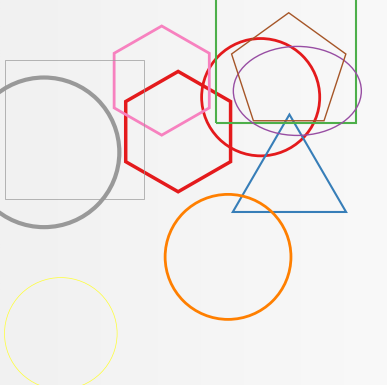[{"shape": "hexagon", "thickness": 2.5, "radius": 0.78, "center": [0.46, 0.658]}, {"shape": "circle", "thickness": 2, "radius": 0.76, "center": [0.673, 0.748]}, {"shape": "triangle", "thickness": 1.5, "radius": 0.84, "center": [0.747, 0.534]}, {"shape": "square", "thickness": 1.5, "radius": 0.9, "center": [0.738, 0.86]}, {"shape": "oval", "thickness": 1, "radius": 0.83, "center": [0.767, 0.764]}, {"shape": "circle", "thickness": 2, "radius": 0.81, "center": [0.588, 0.333]}, {"shape": "circle", "thickness": 0.5, "radius": 0.73, "center": [0.157, 0.134]}, {"shape": "pentagon", "thickness": 1, "radius": 0.78, "center": [0.745, 0.812]}, {"shape": "hexagon", "thickness": 2, "radius": 0.71, "center": [0.417, 0.791]}, {"shape": "circle", "thickness": 3, "radius": 0.97, "center": [0.114, 0.604]}, {"shape": "square", "thickness": 0.5, "radius": 0.9, "center": [0.193, 0.663]}]